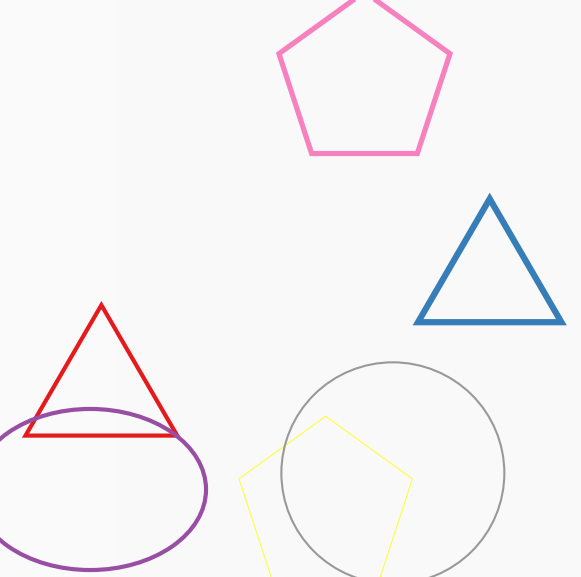[{"shape": "triangle", "thickness": 2, "radius": 0.75, "center": [0.174, 0.32]}, {"shape": "triangle", "thickness": 3, "radius": 0.71, "center": [0.843, 0.512]}, {"shape": "oval", "thickness": 2, "radius": 1.0, "center": [0.155, 0.152]}, {"shape": "pentagon", "thickness": 0.5, "radius": 0.78, "center": [0.56, 0.122]}, {"shape": "pentagon", "thickness": 2.5, "radius": 0.77, "center": [0.627, 0.858]}, {"shape": "circle", "thickness": 1, "radius": 0.96, "center": [0.676, 0.18]}]